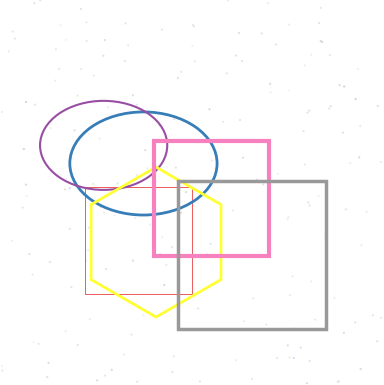[{"shape": "square", "thickness": 0.5, "radius": 0.7, "center": [0.36, 0.376]}, {"shape": "oval", "thickness": 2, "radius": 0.96, "center": [0.373, 0.575]}, {"shape": "oval", "thickness": 1.5, "radius": 0.83, "center": [0.269, 0.622]}, {"shape": "hexagon", "thickness": 2, "radius": 0.97, "center": [0.405, 0.371]}, {"shape": "square", "thickness": 3, "radius": 0.75, "center": [0.55, 0.484]}, {"shape": "square", "thickness": 2.5, "radius": 0.96, "center": [0.654, 0.337]}]